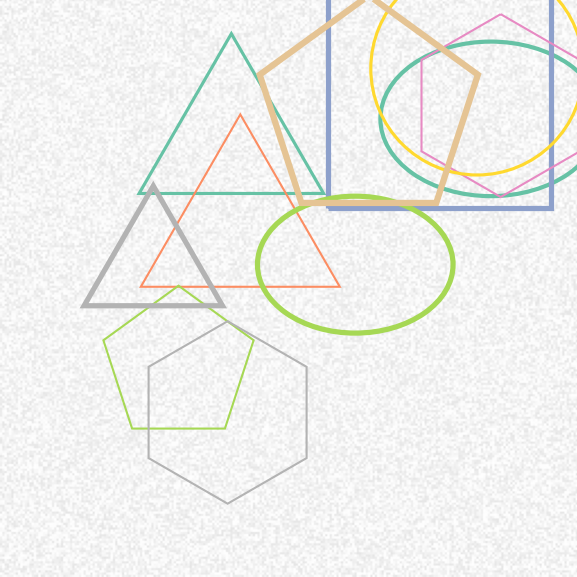[{"shape": "oval", "thickness": 2, "radius": 0.96, "center": [0.85, 0.793]}, {"shape": "triangle", "thickness": 1.5, "radius": 0.92, "center": [0.401, 0.756]}, {"shape": "triangle", "thickness": 1, "radius": 0.99, "center": [0.416, 0.602]}, {"shape": "square", "thickness": 2.5, "radius": 0.97, "center": [0.761, 0.833]}, {"shape": "hexagon", "thickness": 1, "radius": 0.79, "center": [0.867, 0.816]}, {"shape": "pentagon", "thickness": 1, "radius": 0.68, "center": [0.309, 0.368]}, {"shape": "oval", "thickness": 2.5, "radius": 0.85, "center": [0.615, 0.541]}, {"shape": "circle", "thickness": 1.5, "radius": 0.92, "center": [0.826, 0.88]}, {"shape": "pentagon", "thickness": 3, "radius": 0.99, "center": [0.639, 0.808]}, {"shape": "triangle", "thickness": 2.5, "radius": 0.69, "center": [0.265, 0.539]}, {"shape": "hexagon", "thickness": 1, "radius": 0.79, "center": [0.394, 0.285]}]